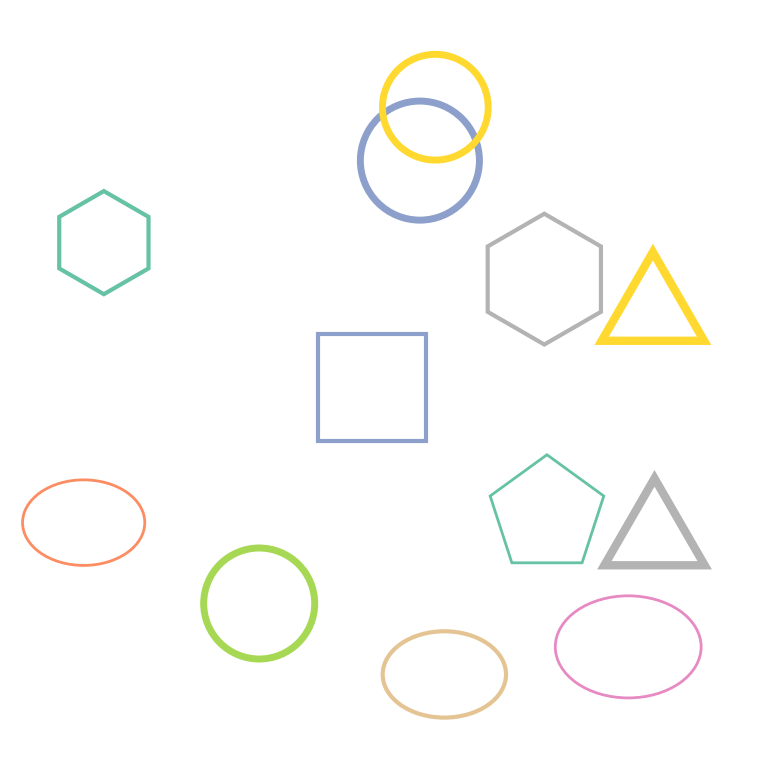[{"shape": "pentagon", "thickness": 1, "radius": 0.39, "center": [0.71, 0.332]}, {"shape": "hexagon", "thickness": 1.5, "radius": 0.33, "center": [0.135, 0.685]}, {"shape": "oval", "thickness": 1, "radius": 0.4, "center": [0.109, 0.321]}, {"shape": "square", "thickness": 1.5, "radius": 0.35, "center": [0.483, 0.497]}, {"shape": "circle", "thickness": 2.5, "radius": 0.39, "center": [0.545, 0.791]}, {"shape": "oval", "thickness": 1, "radius": 0.47, "center": [0.816, 0.16]}, {"shape": "circle", "thickness": 2.5, "radius": 0.36, "center": [0.337, 0.216]}, {"shape": "triangle", "thickness": 3, "radius": 0.38, "center": [0.848, 0.596]}, {"shape": "circle", "thickness": 2.5, "radius": 0.34, "center": [0.565, 0.861]}, {"shape": "oval", "thickness": 1.5, "radius": 0.4, "center": [0.577, 0.124]}, {"shape": "triangle", "thickness": 3, "radius": 0.38, "center": [0.85, 0.303]}, {"shape": "hexagon", "thickness": 1.5, "radius": 0.42, "center": [0.707, 0.637]}]